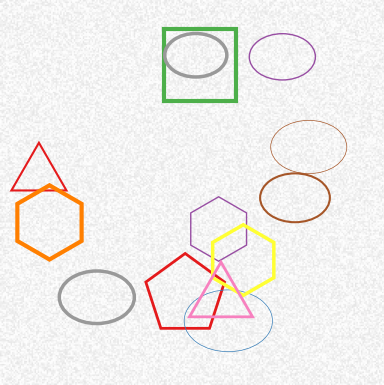[{"shape": "triangle", "thickness": 1.5, "radius": 0.41, "center": [0.101, 0.547]}, {"shape": "pentagon", "thickness": 2, "radius": 0.54, "center": [0.481, 0.234]}, {"shape": "oval", "thickness": 0.5, "radius": 0.57, "center": [0.593, 0.167]}, {"shape": "square", "thickness": 3, "radius": 0.47, "center": [0.519, 0.831]}, {"shape": "oval", "thickness": 1, "radius": 0.43, "center": [0.733, 0.852]}, {"shape": "hexagon", "thickness": 1, "radius": 0.42, "center": [0.568, 0.405]}, {"shape": "hexagon", "thickness": 3, "radius": 0.48, "center": [0.129, 0.422]}, {"shape": "hexagon", "thickness": 2.5, "radius": 0.46, "center": [0.632, 0.324]}, {"shape": "oval", "thickness": 1.5, "radius": 0.45, "center": [0.766, 0.486]}, {"shape": "oval", "thickness": 0.5, "radius": 0.49, "center": [0.802, 0.618]}, {"shape": "triangle", "thickness": 2, "radius": 0.47, "center": [0.574, 0.224]}, {"shape": "oval", "thickness": 2.5, "radius": 0.4, "center": [0.509, 0.857]}, {"shape": "oval", "thickness": 2.5, "radius": 0.49, "center": [0.252, 0.228]}]